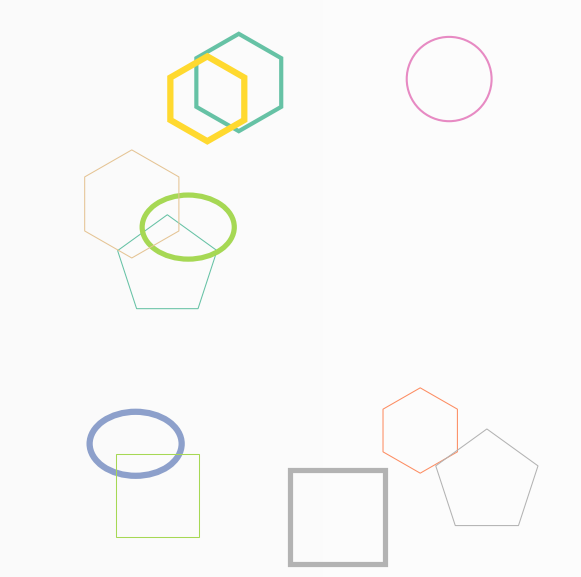[{"shape": "pentagon", "thickness": 0.5, "radius": 0.45, "center": [0.288, 0.537]}, {"shape": "hexagon", "thickness": 2, "radius": 0.42, "center": [0.411, 0.856]}, {"shape": "hexagon", "thickness": 0.5, "radius": 0.37, "center": [0.723, 0.254]}, {"shape": "oval", "thickness": 3, "radius": 0.4, "center": [0.233, 0.231]}, {"shape": "circle", "thickness": 1, "radius": 0.37, "center": [0.773, 0.862]}, {"shape": "oval", "thickness": 2.5, "radius": 0.4, "center": [0.324, 0.606]}, {"shape": "square", "thickness": 0.5, "radius": 0.36, "center": [0.271, 0.141]}, {"shape": "hexagon", "thickness": 3, "radius": 0.37, "center": [0.357, 0.828]}, {"shape": "hexagon", "thickness": 0.5, "radius": 0.47, "center": [0.227, 0.646]}, {"shape": "square", "thickness": 2.5, "radius": 0.41, "center": [0.58, 0.104]}, {"shape": "pentagon", "thickness": 0.5, "radius": 0.46, "center": [0.838, 0.164]}]